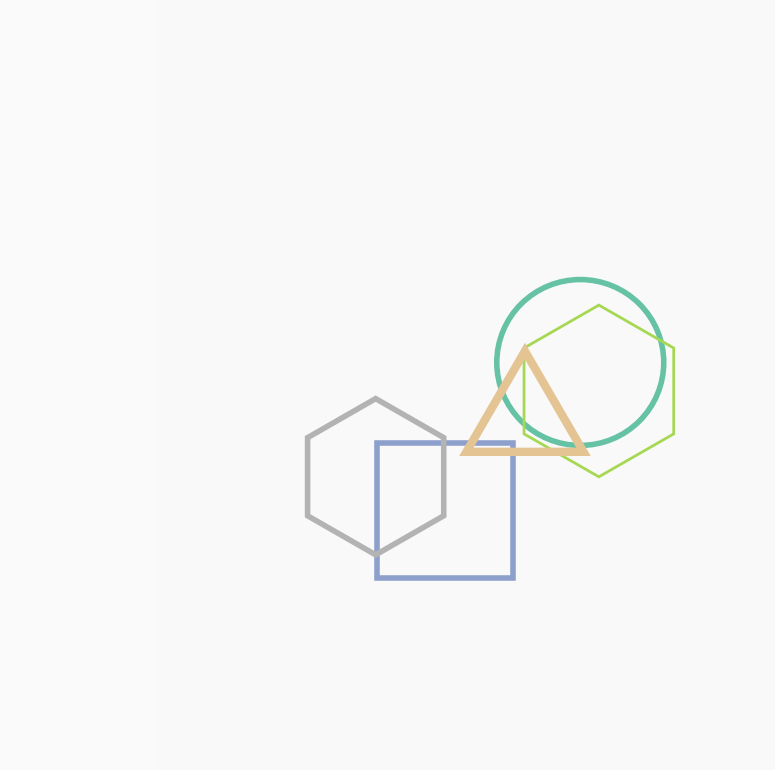[{"shape": "circle", "thickness": 2, "radius": 0.54, "center": [0.749, 0.529]}, {"shape": "square", "thickness": 2, "radius": 0.44, "center": [0.574, 0.337]}, {"shape": "hexagon", "thickness": 1, "radius": 0.56, "center": [0.773, 0.492]}, {"shape": "triangle", "thickness": 3, "radius": 0.44, "center": [0.677, 0.457]}, {"shape": "hexagon", "thickness": 2, "radius": 0.51, "center": [0.485, 0.381]}]